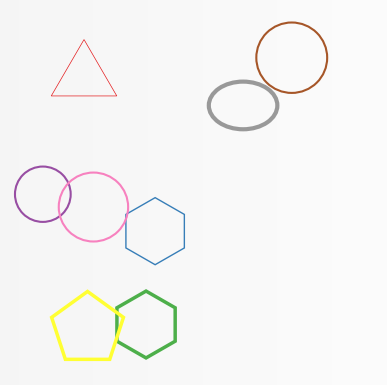[{"shape": "triangle", "thickness": 0.5, "radius": 0.49, "center": [0.217, 0.8]}, {"shape": "hexagon", "thickness": 1, "radius": 0.44, "center": [0.4, 0.4]}, {"shape": "hexagon", "thickness": 2.5, "radius": 0.43, "center": [0.377, 0.157]}, {"shape": "circle", "thickness": 1.5, "radius": 0.36, "center": [0.111, 0.496]}, {"shape": "pentagon", "thickness": 2.5, "radius": 0.49, "center": [0.226, 0.145]}, {"shape": "circle", "thickness": 1.5, "radius": 0.46, "center": [0.753, 0.85]}, {"shape": "circle", "thickness": 1.5, "radius": 0.45, "center": [0.241, 0.462]}, {"shape": "oval", "thickness": 3, "radius": 0.44, "center": [0.627, 0.726]}]